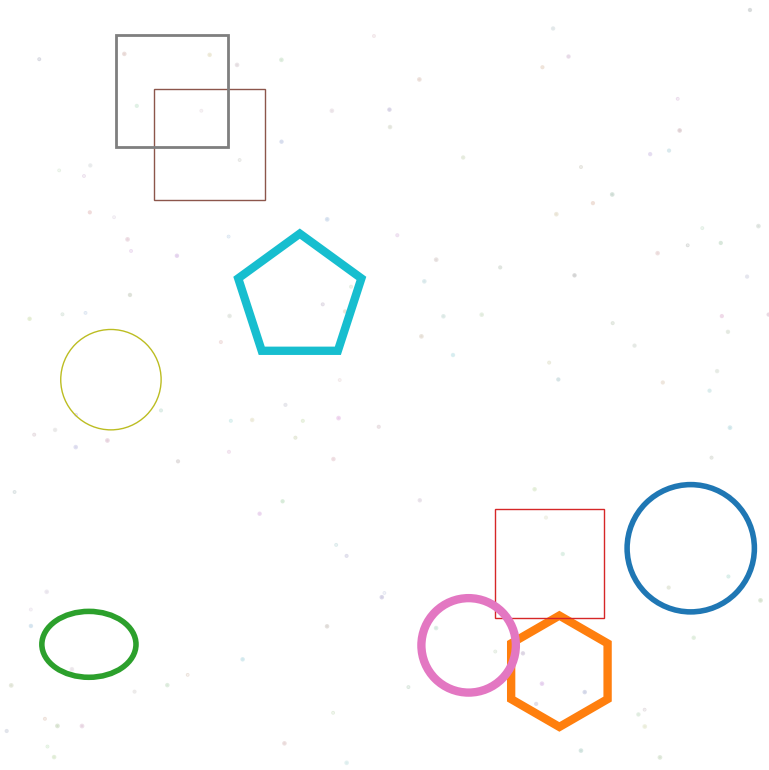[{"shape": "circle", "thickness": 2, "radius": 0.41, "center": [0.897, 0.288]}, {"shape": "hexagon", "thickness": 3, "radius": 0.36, "center": [0.726, 0.128]}, {"shape": "oval", "thickness": 2, "radius": 0.31, "center": [0.115, 0.163]}, {"shape": "square", "thickness": 0.5, "radius": 0.35, "center": [0.714, 0.268]}, {"shape": "square", "thickness": 0.5, "radius": 0.36, "center": [0.273, 0.813]}, {"shape": "circle", "thickness": 3, "radius": 0.31, "center": [0.609, 0.162]}, {"shape": "square", "thickness": 1, "radius": 0.36, "center": [0.223, 0.881]}, {"shape": "circle", "thickness": 0.5, "radius": 0.33, "center": [0.144, 0.507]}, {"shape": "pentagon", "thickness": 3, "radius": 0.42, "center": [0.389, 0.612]}]